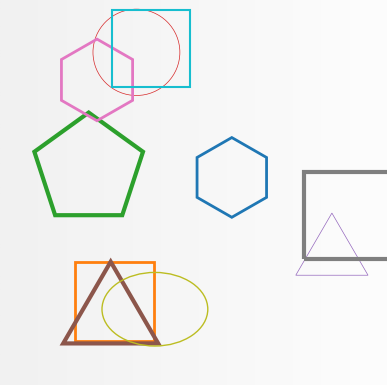[{"shape": "hexagon", "thickness": 2, "radius": 0.52, "center": [0.598, 0.539]}, {"shape": "square", "thickness": 2, "radius": 0.51, "center": [0.296, 0.218]}, {"shape": "pentagon", "thickness": 3, "radius": 0.74, "center": [0.229, 0.56]}, {"shape": "circle", "thickness": 0.5, "radius": 0.56, "center": [0.352, 0.864]}, {"shape": "triangle", "thickness": 0.5, "radius": 0.54, "center": [0.857, 0.339]}, {"shape": "triangle", "thickness": 3, "radius": 0.71, "center": [0.286, 0.179]}, {"shape": "hexagon", "thickness": 2, "radius": 0.53, "center": [0.25, 0.792]}, {"shape": "square", "thickness": 3, "radius": 0.56, "center": [0.898, 0.44]}, {"shape": "oval", "thickness": 1, "radius": 0.68, "center": [0.4, 0.197]}, {"shape": "square", "thickness": 1.5, "radius": 0.5, "center": [0.39, 0.874]}]